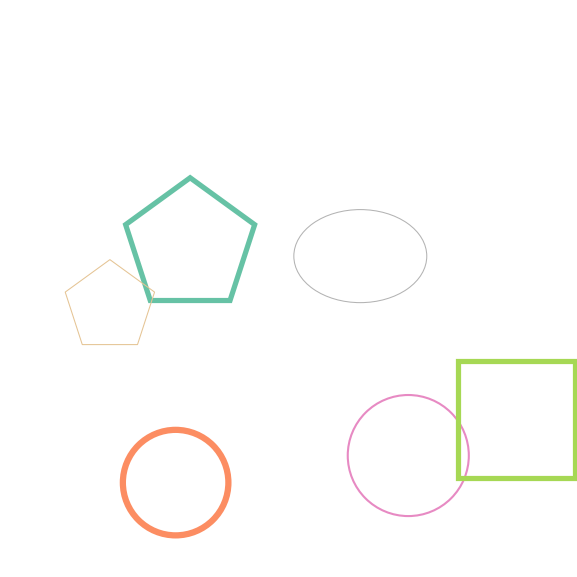[{"shape": "pentagon", "thickness": 2.5, "radius": 0.59, "center": [0.329, 0.574]}, {"shape": "circle", "thickness": 3, "radius": 0.46, "center": [0.304, 0.163]}, {"shape": "circle", "thickness": 1, "radius": 0.52, "center": [0.707, 0.21]}, {"shape": "square", "thickness": 2.5, "radius": 0.51, "center": [0.894, 0.273]}, {"shape": "pentagon", "thickness": 0.5, "radius": 0.41, "center": [0.19, 0.468]}, {"shape": "oval", "thickness": 0.5, "radius": 0.58, "center": [0.624, 0.556]}]